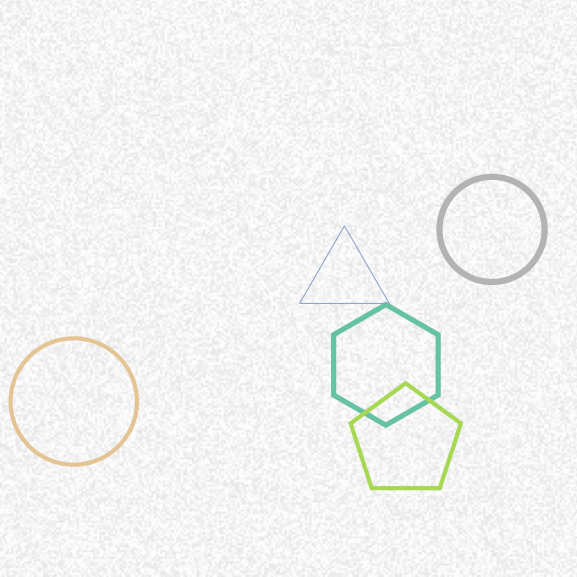[{"shape": "hexagon", "thickness": 2.5, "radius": 0.52, "center": [0.668, 0.367]}, {"shape": "triangle", "thickness": 0.5, "radius": 0.45, "center": [0.596, 0.519]}, {"shape": "pentagon", "thickness": 2, "radius": 0.5, "center": [0.703, 0.235]}, {"shape": "circle", "thickness": 2, "radius": 0.55, "center": [0.128, 0.304]}, {"shape": "circle", "thickness": 3, "radius": 0.46, "center": [0.852, 0.602]}]